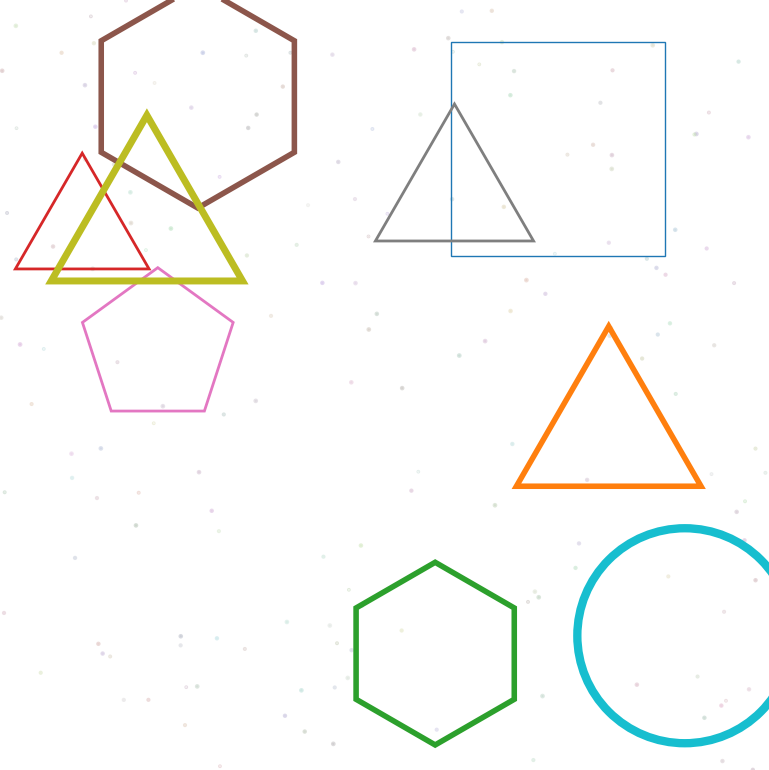[{"shape": "square", "thickness": 0.5, "radius": 0.69, "center": [0.725, 0.806]}, {"shape": "triangle", "thickness": 2, "radius": 0.69, "center": [0.791, 0.438]}, {"shape": "hexagon", "thickness": 2, "radius": 0.59, "center": [0.565, 0.151]}, {"shape": "triangle", "thickness": 1, "radius": 0.5, "center": [0.107, 0.701]}, {"shape": "hexagon", "thickness": 2, "radius": 0.72, "center": [0.257, 0.875]}, {"shape": "pentagon", "thickness": 1, "radius": 0.51, "center": [0.205, 0.549]}, {"shape": "triangle", "thickness": 1, "radius": 0.59, "center": [0.59, 0.746]}, {"shape": "triangle", "thickness": 2.5, "radius": 0.72, "center": [0.191, 0.707]}, {"shape": "circle", "thickness": 3, "radius": 0.7, "center": [0.889, 0.174]}]